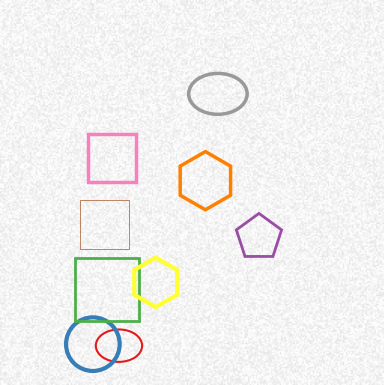[{"shape": "oval", "thickness": 1.5, "radius": 0.3, "center": [0.309, 0.102]}, {"shape": "circle", "thickness": 3, "radius": 0.35, "center": [0.241, 0.106]}, {"shape": "square", "thickness": 2, "radius": 0.41, "center": [0.279, 0.248]}, {"shape": "pentagon", "thickness": 2, "radius": 0.31, "center": [0.673, 0.384]}, {"shape": "hexagon", "thickness": 2.5, "radius": 0.38, "center": [0.533, 0.531]}, {"shape": "hexagon", "thickness": 3, "radius": 0.32, "center": [0.404, 0.267]}, {"shape": "square", "thickness": 0.5, "radius": 0.32, "center": [0.272, 0.417]}, {"shape": "square", "thickness": 2.5, "radius": 0.31, "center": [0.291, 0.589]}, {"shape": "oval", "thickness": 2.5, "radius": 0.38, "center": [0.566, 0.756]}]